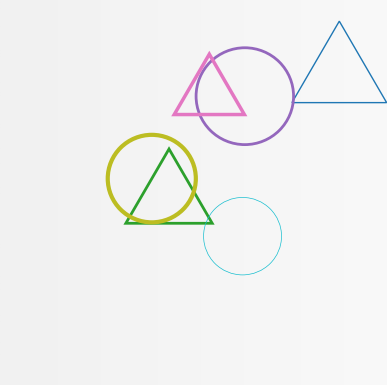[{"shape": "triangle", "thickness": 1, "radius": 0.71, "center": [0.876, 0.804]}, {"shape": "triangle", "thickness": 2, "radius": 0.64, "center": [0.436, 0.484]}, {"shape": "circle", "thickness": 2, "radius": 0.63, "center": [0.632, 0.75]}, {"shape": "triangle", "thickness": 2.5, "radius": 0.52, "center": [0.54, 0.755]}, {"shape": "circle", "thickness": 3, "radius": 0.57, "center": [0.392, 0.536]}, {"shape": "circle", "thickness": 0.5, "radius": 0.5, "center": [0.626, 0.387]}]